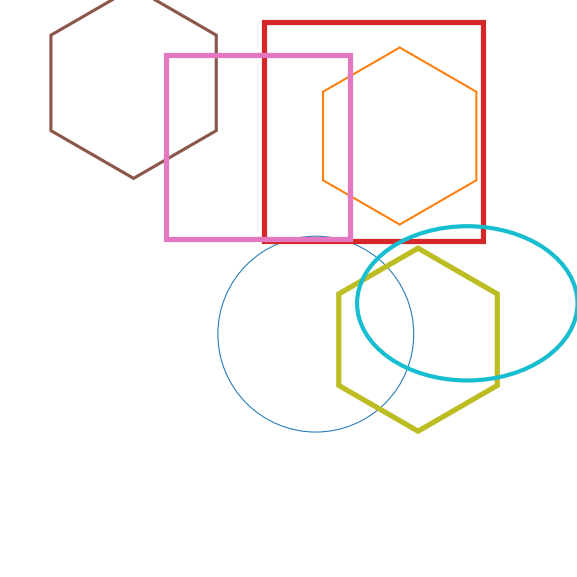[{"shape": "circle", "thickness": 0.5, "radius": 0.85, "center": [0.547, 0.421]}, {"shape": "hexagon", "thickness": 1, "radius": 0.77, "center": [0.692, 0.764]}, {"shape": "square", "thickness": 2.5, "radius": 0.95, "center": [0.647, 0.771]}, {"shape": "hexagon", "thickness": 1.5, "radius": 0.83, "center": [0.231, 0.856]}, {"shape": "square", "thickness": 2.5, "radius": 0.8, "center": [0.446, 0.744]}, {"shape": "hexagon", "thickness": 2.5, "radius": 0.79, "center": [0.724, 0.411]}, {"shape": "oval", "thickness": 2, "radius": 0.95, "center": [0.809, 0.474]}]